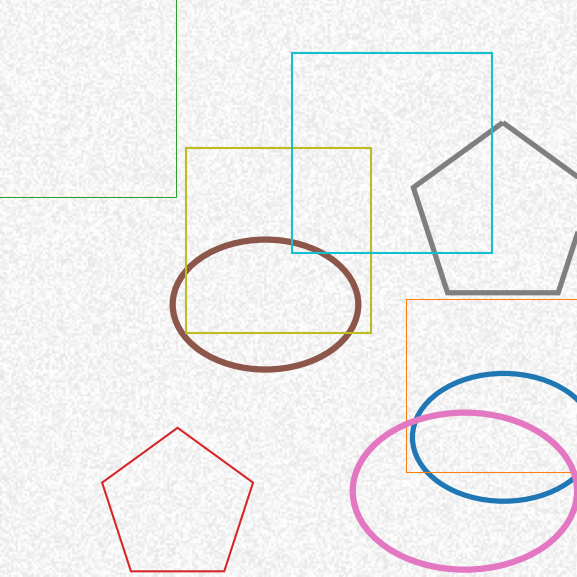[{"shape": "oval", "thickness": 2.5, "radius": 0.79, "center": [0.872, 0.242]}, {"shape": "square", "thickness": 0.5, "radius": 0.75, "center": [0.854, 0.332]}, {"shape": "square", "thickness": 0.5, "radius": 0.94, "center": [0.115, 0.847]}, {"shape": "pentagon", "thickness": 1, "radius": 0.69, "center": [0.308, 0.121]}, {"shape": "oval", "thickness": 3, "radius": 0.8, "center": [0.46, 0.472]}, {"shape": "oval", "thickness": 3, "radius": 0.97, "center": [0.805, 0.149]}, {"shape": "pentagon", "thickness": 2.5, "radius": 0.81, "center": [0.871, 0.624]}, {"shape": "square", "thickness": 1, "radius": 0.8, "center": [0.483, 0.582]}, {"shape": "square", "thickness": 1, "radius": 0.87, "center": [0.678, 0.735]}]